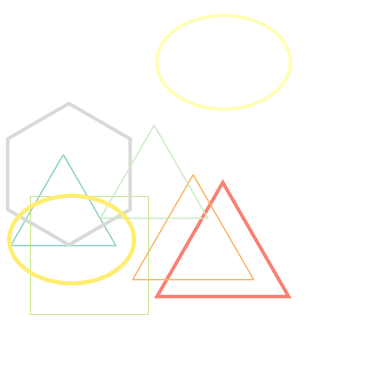[{"shape": "triangle", "thickness": 1, "radius": 0.79, "center": [0.164, 0.441]}, {"shape": "oval", "thickness": 2.5, "radius": 0.87, "center": [0.581, 0.838]}, {"shape": "triangle", "thickness": 2.5, "radius": 0.99, "center": [0.579, 0.328]}, {"shape": "triangle", "thickness": 1, "radius": 0.91, "center": [0.502, 0.365]}, {"shape": "square", "thickness": 0.5, "radius": 0.77, "center": [0.232, 0.338]}, {"shape": "hexagon", "thickness": 2.5, "radius": 0.92, "center": [0.179, 0.548]}, {"shape": "triangle", "thickness": 1, "radius": 0.81, "center": [0.4, 0.514]}, {"shape": "oval", "thickness": 3, "radius": 0.81, "center": [0.186, 0.378]}]